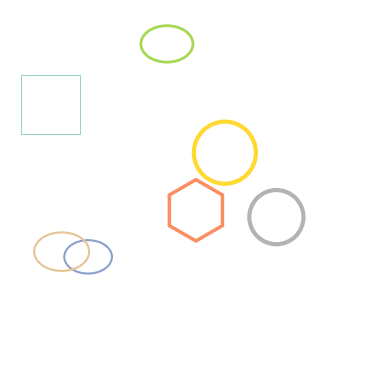[{"shape": "square", "thickness": 0.5, "radius": 0.38, "center": [0.13, 0.728]}, {"shape": "hexagon", "thickness": 2.5, "radius": 0.4, "center": [0.509, 0.454]}, {"shape": "oval", "thickness": 1.5, "radius": 0.31, "center": [0.229, 0.333]}, {"shape": "oval", "thickness": 2, "radius": 0.34, "center": [0.434, 0.886]}, {"shape": "circle", "thickness": 3, "radius": 0.4, "center": [0.584, 0.603]}, {"shape": "oval", "thickness": 1.5, "radius": 0.36, "center": [0.16, 0.346]}, {"shape": "circle", "thickness": 3, "radius": 0.35, "center": [0.718, 0.436]}]